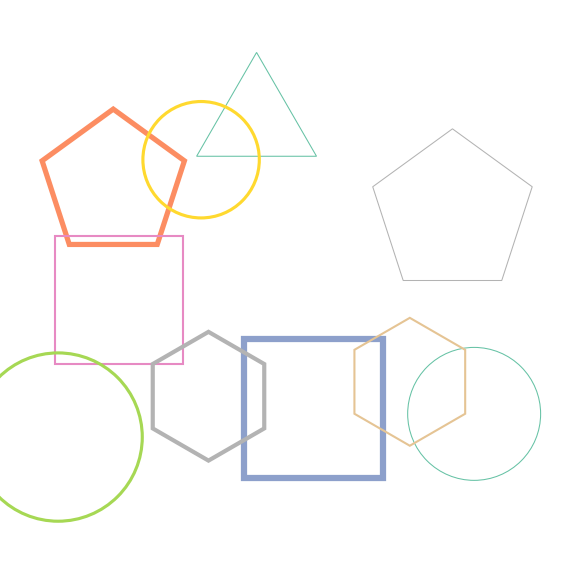[{"shape": "triangle", "thickness": 0.5, "radius": 0.6, "center": [0.444, 0.788]}, {"shape": "circle", "thickness": 0.5, "radius": 0.58, "center": [0.821, 0.282]}, {"shape": "pentagon", "thickness": 2.5, "radius": 0.65, "center": [0.196, 0.681]}, {"shape": "square", "thickness": 3, "radius": 0.6, "center": [0.542, 0.292]}, {"shape": "square", "thickness": 1, "radius": 0.55, "center": [0.205, 0.479]}, {"shape": "circle", "thickness": 1.5, "radius": 0.73, "center": [0.101, 0.242]}, {"shape": "circle", "thickness": 1.5, "radius": 0.5, "center": [0.348, 0.723]}, {"shape": "hexagon", "thickness": 1, "radius": 0.55, "center": [0.71, 0.338]}, {"shape": "pentagon", "thickness": 0.5, "radius": 0.73, "center": [0.783, 0.631]}, {"shape": "hexagon", "thickness": 2, "radius": 0.56, "center": [0.361, 0.313]}]